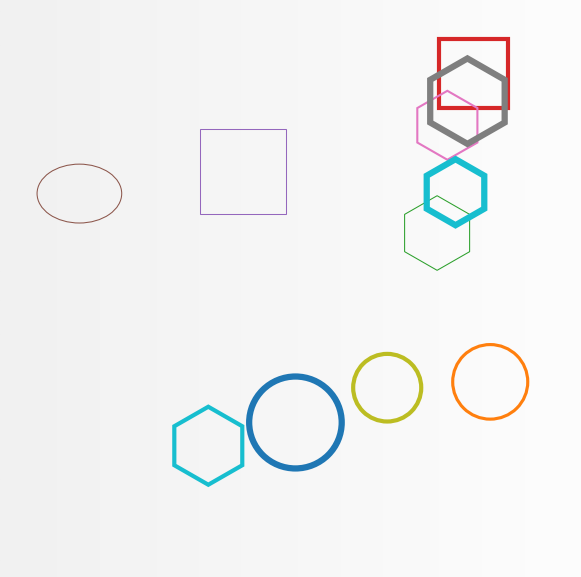[{"shape": "circle", "thickness": 3, "radius": 0.4, "center": [0.508, 0.268]}, {"shape": "circle", "thickness": 1.5, "radius": 0.32, "center": [0.843, 0.338]}, {"shape": "hexagon", "thickness": 0.5, "radius": 0.32, "center": [0.752, 0.596]}, {"shape": "square", "thickness": 2, "radius": 0.3, "center": [0.815, 0.871]}, {"shape": "square", "thickness": 0.5, "radius": 0.37, "center": [0.418, 0.702]}, {"shape": "oval", "thickness": 0.5, "radius": 0.36, "center": [0.137, 0.664]}, {"shape": "hexagon", "thickness": 1, "radius": 0.3, "center": [0.77, 0.782]}, {"shape": "hexagon", "thickness": 3, "radius": 0.37, "center": [0.804, 0.824]}, {"shape": "circle", "thickness": 2, "radius": 0.29, "center": [0.666, 0.328]}, {"shape": "hexagon", "thickness": 2, "radius": 0.34, "center": [0.358, 0.227]}, {"shape": "hexagon", "thickness": 3, "radius": 0.29, "center": [0.784, 0.666]}]